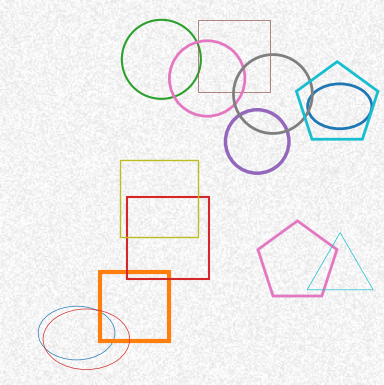[{"shape": "oval", "thickness": 0.5, "radius": 0.5, "center": [0.199, 0.135]}, {"shape": "oval", "thickness": 2, "radius": 0.42, "center": [0.882, 0.724]}, {"shape": "square", "thickness": 3, "radius": 0.45, "center": [0.349, 0.204]}, {"shape": "circle", "thickness": 1.5, "radius": 0.51, "center": [0.419, 0.846]}, {"shape": "square", "thickness": 1.5, "radius": 0.53, "center": [0.436, 0.382]}, {"shape": "oval", "thickness": 0.5, "radius": 0.56, "center": [0.224, 0.119]}, {"shape": "circle", "thickness": 2.5, "radius": 0.41, "center": [0.668, 0.633]}, {"shape": "square", "thickness": 0.5, "radius": 0.47, "center": [0.609, 0.854]}, {"shape": "pentagon", "thickness": 2, "radius": 0.54, "center": [0.773, 0.318]}, {"shape": "circle", "thickness": 2, "radius": 0.49, "center": [0.538, 0.796]}, {"shape": "circle", "thickness": 2, "radius": 0.51, "center": [0.709, 0.756]}, {"shape": "square", "thickness": 1, "radius": 0.5, "center": [0.413, 0.485]}, {"shape": "triangle", "thickness": 0.5, "radius": 0.5, "center": [0.883, 0.297]}, {"shape": "pentagon", "thickness": 2, "radius": 0.56, "center": [0.876, 0.728]}]